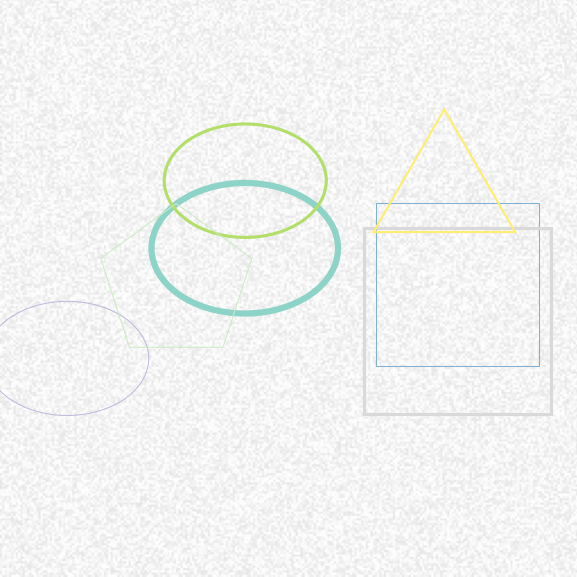[{"shape": "oval", "thickness": 3, "radius": 0.81, "center": [0.424, 0.569]}, {"shape": "oval", "thickness": 0.5, "radius": 0.71, "center": [0.116, 0.379]}, {"shape": "square", "thickness": 0.5, "radius": 0.7, "center": [0.792, 0.506]}, {"shape": "oval", "thickness": 1.5, "radius": 0.7, "center": [0.425, 0.686]}, {"shape": "square", "thickness": 1.5, "radius": 0.81, "center": [0.792, 0.443]}, {"shape": "pentagon", "thickness": 0.5, "radius": 0.69, "center": [0.305, 0.509]}, {"shape": "triangle", "thickness": 1, "radius": 0.71, "center": [0.769, 0.668]}]